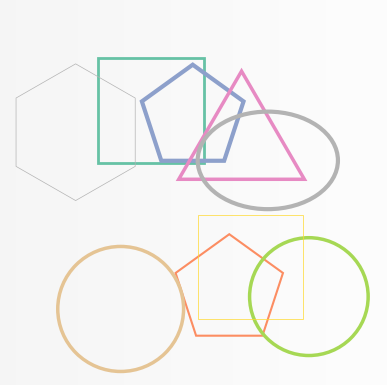[{"shape": "square", "thickness": 2, "radius": 0.68, "center": [0.39, 0.713]}, {"shape": "pentagon", "thickness": 1.5, "radius": 0.73, "center": [0.592, 0.246]}, {"shape": "pentagon", "thickness": 3, "radius": 0.69, "center": [0.497, 0.694]}, {"shape": "triangle", "thickness": 2.5, "radius": 0.94, "center": [0.623, 0.628]}, {"shape": "circle", "thickness": 2.5, "radius": 0.76, "center": [0.797, 0.23]}, {"shape": "square", "thickness": 0.5, "radius": 0.67, "center": [0.647, 0.307]}, {"shape": "circle", "thickness": 2.5, "radius": 0.81, "center": [0.311, 0.197]}, {"shape": "hexagon", "thickness": 0.5, "radius": 0.89, "center": [0.195, 0.657]}, {"shape": "oval", "thickness": 3, "radius": 0.9, "center": [0.691, 0.583]}]